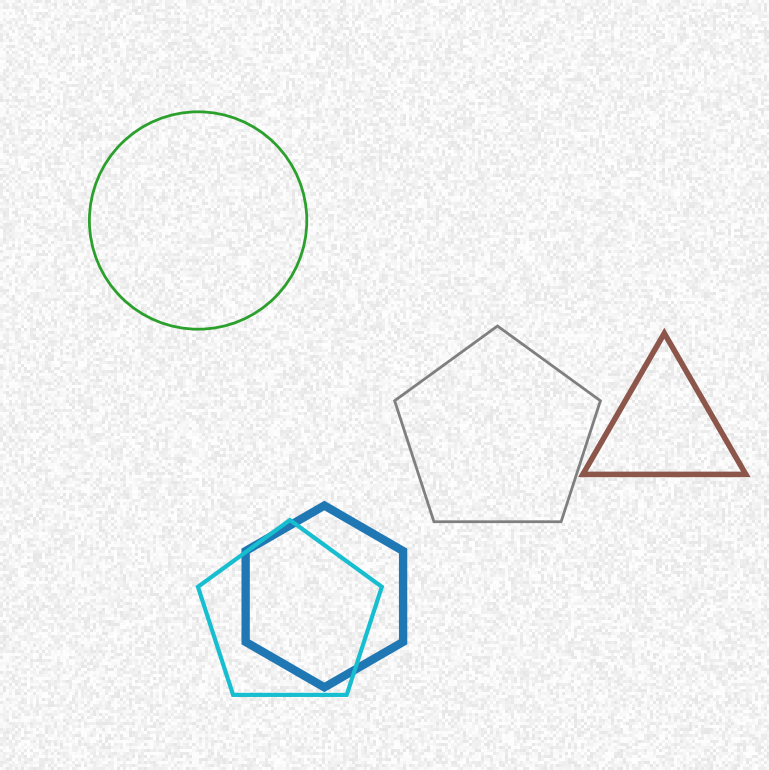[{"shape": "hexagon", "thickness": 3, "radius": 0.59, "center": [0.421, 0.225]}, {"shape": "circle", "thickness": 1, "radius": 0.71, "center": [0.257, 0.714]}, {"shape": "triangle", "thickness": 2, "radius": 0.61, "center": [0.863, 0.445]}, {"shape": "pentagon", "thickness": 1, "radius": 0.7, "center": [0.646, 0.436]}, {"shape": "pentagon", "thickness": 1.5, "radius": 0.63, "center": [0.376, 0.199]}]